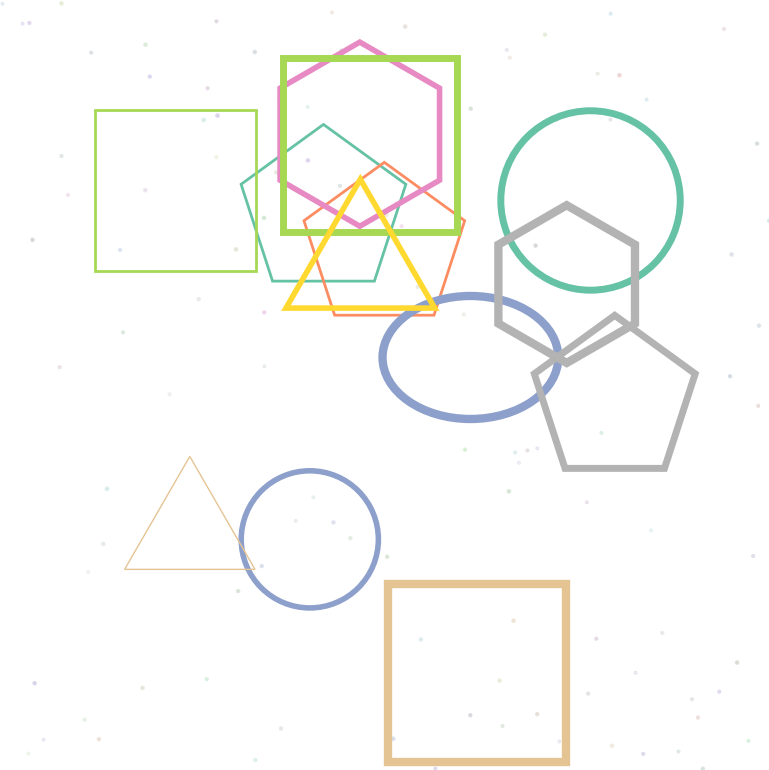[{"shape": "pentagon", "thickness": 1, "radius": 0.56, "center": [0.42, 0.726]}, {"shape": "circle", "thickness": 2.5, "radius": 0.58, "center": [0.767, 0.74]}, {"shape": "pentagon", "thickness": 1, "radius": 0.55, "center": [0.499, 0.679]}, {"shape": "circle", "thickness": 2, "radius": 0.45, "center": [0.402, 0.3]}, {"shape": "oval", "thickness": 3, "radius": 0.57, "center": [0.611, 0.536]}, {"shape": "hexagon", "thickness": 2, "radius": 0.6, "center": [0.467, 0.826]}, {"shape": "square", "thickness": 2.5, "radius": 0.57, "center": [0.48, 0.812]}, {"shape": "square", "thickness": 1, "radius": 0.52, "center": [0.228, 0.753]}, {"shape": "triangle", "thickness": 2, "radius": 0.56, "center": [0.468, 0.656]}, {"shape": "square", "thickness": 3, "radius": 0.58, "center": [0.62, 0.126]}, {"shape": "triangle", "thickness": 0.5, "radius": 0.49, "center": [0.246, 0.309]}, {"shape": "pentagon", "thickness": 2.5, "radius": 0.55, "center": [0.798, 0.481]}, {"shape": "hexagon", "thickness": 3, "radius": 0.51, "center": [0.736, 0.631]}]